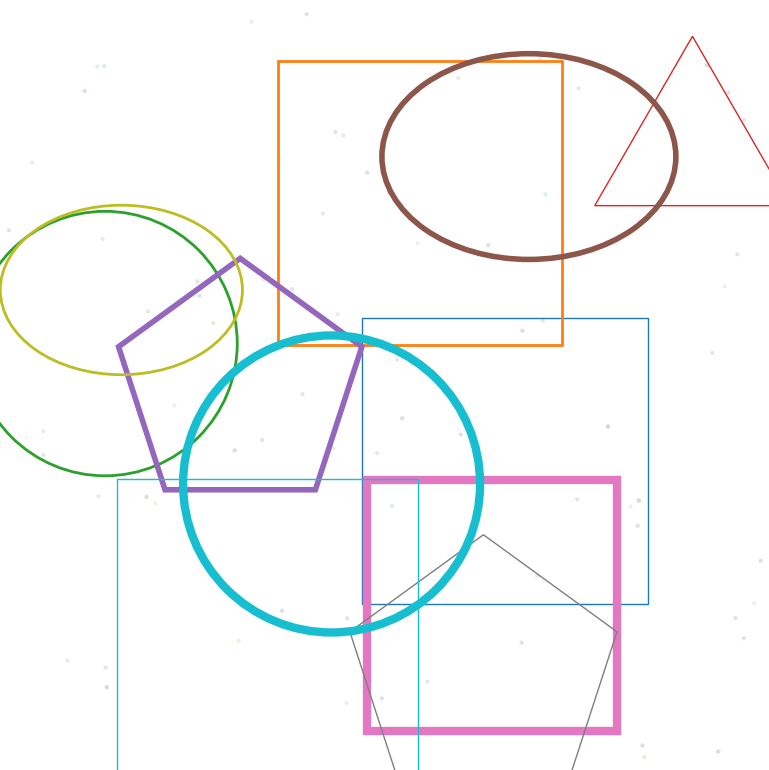[{"shape": "square", "thickness": 0.5, "radius": 0.93, "center": [0.655, 0.401]}, {"shape": "square", "thickness": 1, "radius": 0.92, "center": [0.546, 0.737]}, {"shape": "circle", "thickness": 1, "radius": 0.86, "center": [0.136, 0.554]}, {"shape": "triangle", "thickness": 0.5, "radius": 0.73, "center": [0.899, 0.806]}, {"shape": "pentagon", "thickness": 2, "radius": 0.83, "center": [0.312, 0.498]}, {"shape": "oval", "thickness": 2, "radius": 0.95, "center": [0.687, 0.797]}, {"shape": "square", "thickness": 3, "radius": 0.81, "center": [0.639, 0.214]}, {"shape": "pentagon", "thickness": 0.5, "radius": 0.91, "center": [0.628, 0.123]}, {"shape": "oval", "thickness": 1, "radius": 0.79, "center": [0.158, 0.623]}, {"shape": "square", "thickness": 0.5, "radius": 0.98, "center": [0.347, 0.183]}, {"shape": "circle", "thickness": 3, "radius": 0.96, "center": [0.431, 0.371]}]